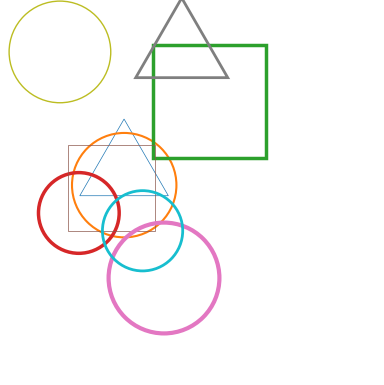[{"shape": "triangle", "thickness": 0.5, "radius": 0.66, "center": [0.322, 0.558]}, {"shape": "circle", "thickness": 1.5, "radius": 0.68, "center": [0.323, 0.519]}, {"shape": "square", "thickness": 2.5, "radius": 0.73, "center": [0.544, 0.737]}, {"shape": "circle", "thickness": 2.5, "radius": 0.52, "center": [0.205, 0.447]}, {"shape": "square", "thickness": 0.5, "radius": 0.56, "center": [0.29, 0.512]}, {"shape": "circle", "thickness": 3, "radius": 0.72, "center": [0.426, 0.278]}, {"shape": "triangle", "thickness": 2, "radius": 0.69, "center": [0.472, 0.867]}, {"shape": "circle", "thickness": 1, "radius": 0.66, "center": [0.156, 0.865]}, {"shape": "circle", "thickness": 2, "radius": 0.52, "center": [0.37, 0.401]}]